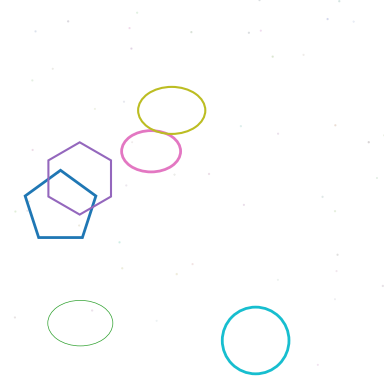[{"shape": "pentagon", "thickness": 2, "radius": 0.48, "center": [0.157, 0.461]}, {"shape": "oval", "thickness": 0.5, "radius": 0.42, "center": [0.209, 0.161]}, {"shape": "hexagon", "thickness": 1.5, "radius": 0.47, "center": [0.207, 0.536]}, {"shape": "oval", "thickness": 2, "radius": 0.38, "center": [0.392, 0.607]}, {"shape": "oval", "thickness": 1.5, "radius": 0.44, "center": [0.446, 0.713]}, {"shape": "circle", "thickness": 2, "radius": 0.43, "center": [0.664, 0.116]}]